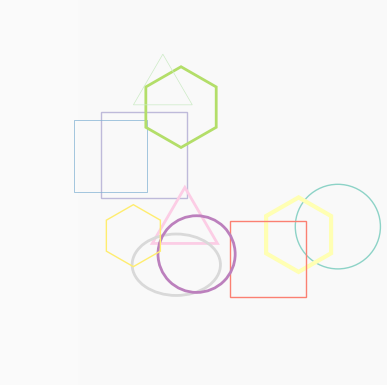[{"shape": "circle", "thickness": 1, "radius": 0.55, "center": [0.872, 0.411]}, {"shape": "hexagon", "thickness": 3, "radius": 0.48, "center": [0.771, 0.391]}, {"shape": "square", "thickness": 1, "radius": 0.56, "center": [0.373, 0.597]}, {"shape": "square", "thickness": 1, "radius": 0.49, "center": [0.691, 0.327]}, {"shape": "square", "thickness": 0.5, "radius": 0.47, "center": [0.286, 0.594]}, {"shape": "hexagon", "thickness": 2, "radius": 0.52, "center": [0.467, 0.722]}, {"shape": "triangle", "thickness": 2, "radius": 0.49, "center": [0.477, 0.416]}, {"shape": "oval", "thickness": 2, "radius": 0.57, "center": [0.455, 0.312]}, {"shape": "circle", "thickness": 2, "radius": 0.5, "center": [0.507, 0.34]}, {"shape": "triangle", "thickness": 0.5, "radius": 0.44, "center": [0.42, 0.772]}, {"shape": "hexagon", "thickness": 1, "radius": 0.4, "center": [0.344, 0.388]}]